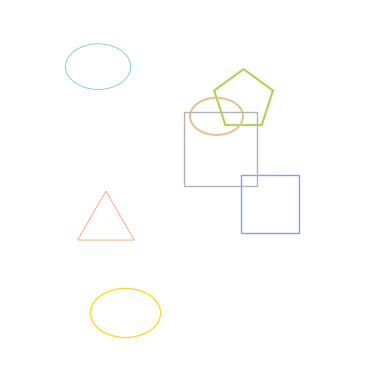[{"shape": "oval", "thickness": 0.5, "radius": 0.42, "center": [0.255, 0.827]}, {"shape": "triangle", "thickness": 0.5, "radius": 0.42, "center": [0.275, 0.419]}, {"shape": "square", "thickness": 1, "radius": 0.38, "center": [0.701, 0.469]}, {"shape": "pentagon", "thickness": 1.5, "radius": 0.4, "center": [0.633, 0.74]}, {"shape": "oval", "thickness": 1, "radius": 0.46, "center": [0.326, 0.187]}, {"shape": "oval", "thickness": 1.5, "radius": 0.34, "center": [0.562, 0.698]}, {"shape": "square", "thickness": 1, "radius": 0.48, "center": [0.573, 0.613]}]